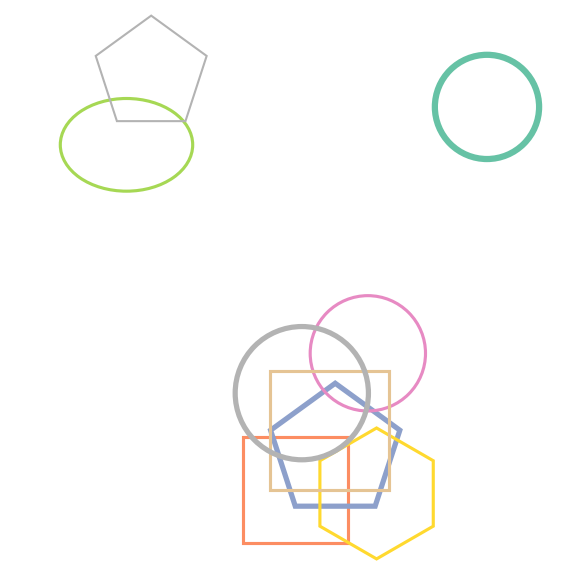[{"shape": "circle", "thickness": 3, "radius": 0.45, "center": [0.843, 0.814]}, {"shape": "square", "thickness": 1.5, "radius": 0.46, "center": [0.511, 0.151]}, {"shape": "pentagon", "thickness": 2.5, "radius": 0.59, "center": [0.58, 0.218]}, {"shape": "circle", "thickness": 1.5, "radius": 0.5, "center": [0.637, 0.387]}, {"shape": "oval", "thickness": 1.5, "radius": 0.57, "center": [0.219, 0.748]}, {"shape": "hexagon", "thickness": 1.5, "radius": 0.57, "center": [0.652, 0.145]}, {"shape": "square", "thickness": 1.5, "radius": 0.52, "center": [0.57, 0.253]}, {"shape": "pentagon", "thickness": 1, "radius": 0.5, "center": [0.262, 0.871]}, {"shape": "circle", "thickness": 2.5, "radius": 0.58, "center": [0.523, 0.318]}]